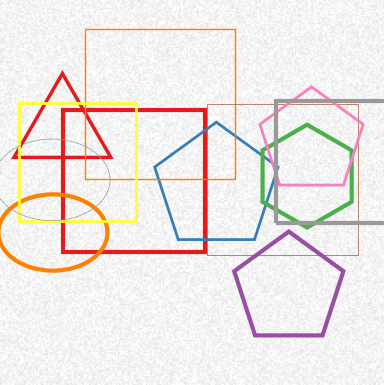[{"shape": "triangle", "thickness": 2.5, "radius": 0.73, "center": [0.162, 0.664]}, {"shape": "square", "thickness": 3, "radius": 0.92, "center": [0.348, 0.53]}, {"shape": "pentagon", "thickness": 2, "radius": 0.84, "center": [0.562, 0.514]}, {"shape": "hexagon", "thickness": 3, "radius": 0.67, "center": [0.798, 0.543]}, {"shape": "pentagon", "thickness": 3, "radius": 0.75, "center": [0.75, 0.249]}, {"shape": "square", "thickness": 1, "radius": 0.97, "center": [0.416, 0.731]}, {"shape": "oval", "thickness": 3, "radius": 0.71, "center": [0.138, 0.396]}, {"shape": "square", "thickness": 2, "radius": 0.76, "center": [0.201, 0.58]}, {"shape": "square", "thickness": 0.5, "radius": 0.98, "center": [0.734, 0.534]}, {"shape": "pentagon", "thickness": 2, "radius": 0.71, "center": [0.809, 0.633]}, {"shape": "oval", "thickness": 0.5, "radius": 0.76, "center": [0.135, 0.533]}, {"shape": "square", "thickness": 3, "radius": 0.79, "center": [0.876, 0.579]}]